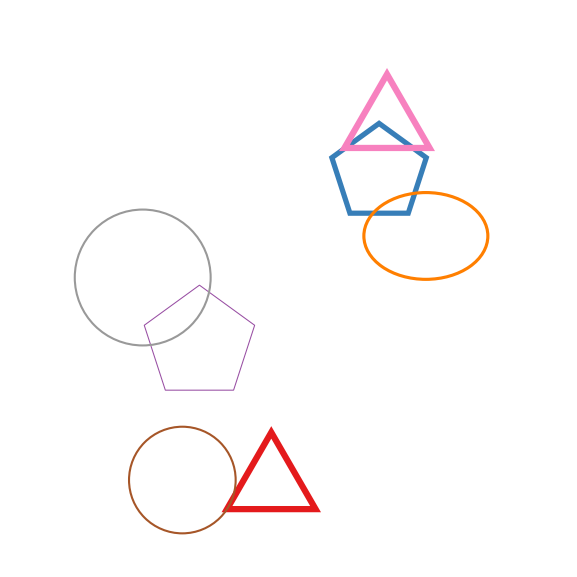[{"shape": "triangle", "thickness": 3, "radius": 0.44, "center": [0.47, 0.162]}, {"shape": "pentagon", "thickness": 2.5, "radius": 0.43, "center": [0.656, 0.7]}, {"shape": "pentagon", "thickness": 0.5, "radius": 0.5, "center": [0.345, 0.405]}, {"shape": "oval", "thickness": 1.5, "radius": 0.54, "center": [0.737, 0.591]}, {"shape": "circle", "thickness": 1, "radius": 0.46, "center": [0.316, 0.168]}, {"shape": "triangle", "thickness": 3, "radius": 0.43, "center": [0.67, 0.785]}, {"shape": "circle", "thickness": 1, "radius": 0.59, "center": [0.247, 0.519]}]